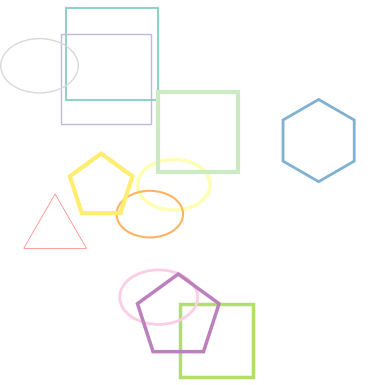[{"shape": "square", "thickness": 1.5, "radius": 0.59, "center": [0.291, 0.86]}, {"shape": "oval", "thickness": 2.5, "radius": 0.47, "center": [0.451, 0.52]}, {"shape": "square", "thickness": 1, "radius": 0.58, "center": [0.276, 0.795]}, {"shape": "triangle", "thickness": 0.5, "radius": 0.47, "center": [0.143, 0.402]}, {"shape": "hexagon", "thickness": 2, "radius": 0.53, "center": [0.828, 0.635]}, {"shape": "oval", "thickness": 1.5, "radius": 0.43, "center": [0.389, 0.444]}, {"shape": "square", "thickness": 2.5, "radius": 0.47, "center": [0.562, 0.115]}, {"shape": "oval", "thickness": 2, "radius": 0.51, "center": [0.412, 0.228]}, {"shape": "oval", "thickness": 1, "radius": 0.5, "center": [0.103, 0.829]}, {"shape": "pentagon", "thickness": 2.5, "radius": 0.56, "center": [0.463, 0.177]}, {"shape": "square", "thickness": 3, "radius": 0.52, "center": [0.515, 0.658]}, {"shape": "pentagon", "thickness": 3, "radius": 0.43, "center": [0.263, 0.516]}]